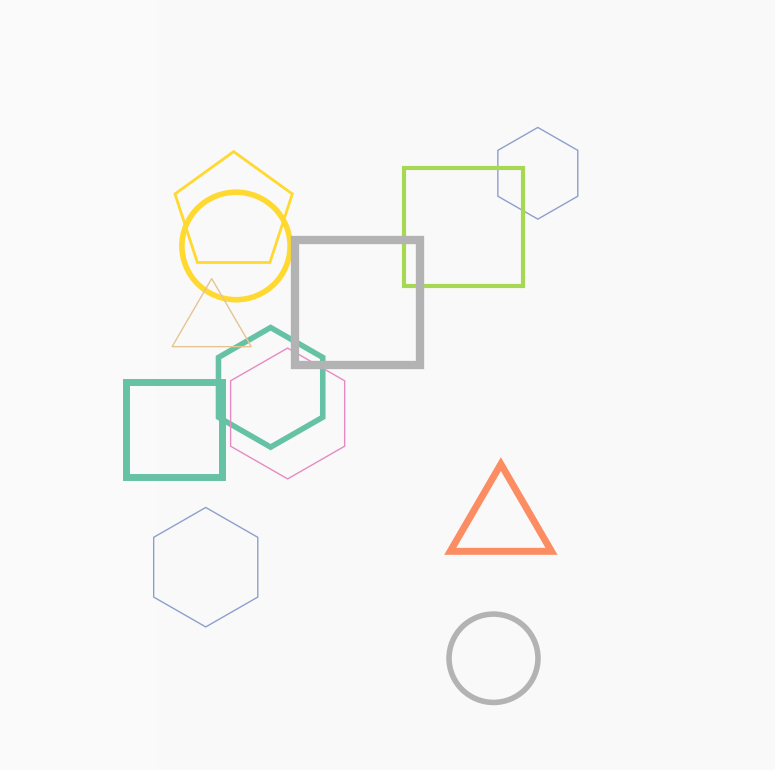[{"shape": "square", "thickness": 2.5, "radius": 0.31, "center": [0.225, 0.442]}, {"shape": "hexagon", "thickness": 2, "radius": 0.39, "center": [0.349, 0.497]}, {"shape": "triangle", "thickness": 2.5, "radius": 0.38, "center": [0.646, 0.322]}, {"shape": "hexagon", "thickness": 0.5, "radius": 0.3, "center": [0.694, 0.775]}, {"shape": "hexagon", "thickness": 0.5, "radius": 0.39, "center": [0.265, 0.263]}, {"shape": "hexagon", "thickness": 0.5, "radius": 0.42, "center": [0.371, 0.463]}, {"shape": "square", "thickness": 1.5, "radius": 0.38, "center": [0.599, 0.705]}, {"shape": "pentagon", "thickness": 1, "radius": 0.4, "center": [0.301, 0.724]}, {"shape": "circle", "thickness": 2, "radius": 0.35, "center": [0.305, 0.681]}, {"shape": "triangle", "thickness": 0.5, "radius": 0.29, "center": [0.273, 0.579]}, {"shape": "circle", "thickness": 2, "radius": 0.29, "center": [0.637, 0.145]}, {"shape": "square", "thickness": 3, "radius": 0.4, "center": [0.462, 0.607]}]